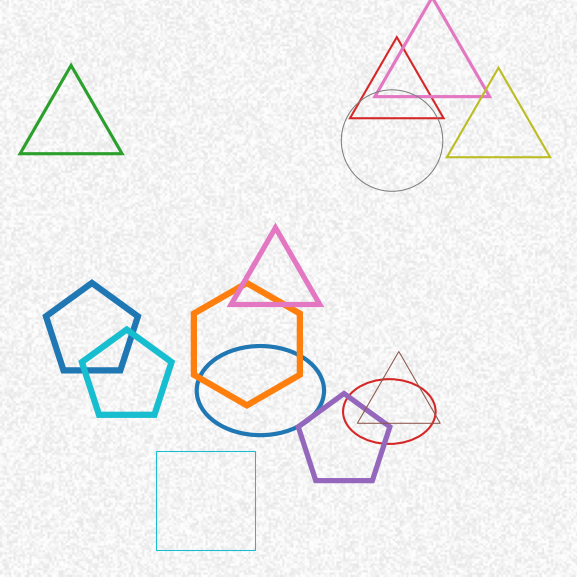[{"shape": "oval", "thickness": 2, "radius": 0.55, "center": [0.451, 0.323]}, {"shape": "pentagon", "thickness": 3, "radius": 0.42, "center": [0.159, 0.425]}, {"shape": "hexagon", "thickness": 3, "radius": 0.53, "center": [0.427, 0.403]}, {"shape": "triangle", "thickness": 1.5, "radius": 0.51, "center": [0.123, 0.784]}, {"shape": "triangle", "thickness": 1, "radius": 0.47, "center": [0.687, 0.841]}, {"shape": "oval", "thickness": 1, "radius": 0.4, "center": [0.674, 0.287]}, {"shape": "pentagon", "thickness": 2.5, "radius": 0.42, "center": [0.596, 0.234]}, {"shape": "triangle", "thickness": 0.5, "radius": 0.41, "center": [0.691, 0.308]}, {"shape": "triangle", "thickness": 1.5, "radius": 0.57, "center": [0.748, 0.889]}, {"shape": "triangle", "thickness": 2.5, "radius": 0.44, "center": [0.477, 0.516]}, {"shape": "circle", "thickness": 0.5, "radius": 0.44, "center": [0.679, 0.756]}, {"shape": "triangle", "thickness": 1, "radius": 0.52, "center": [0.863, 0.778]}, {"shape": "pentagon", "thickness": 3, "radius": 0.41, "center": [0.219, 0.347]}, {"shape": "square", "thickness": 0.5, "radius": 0.43, "center": [0.355, 0.133]}]